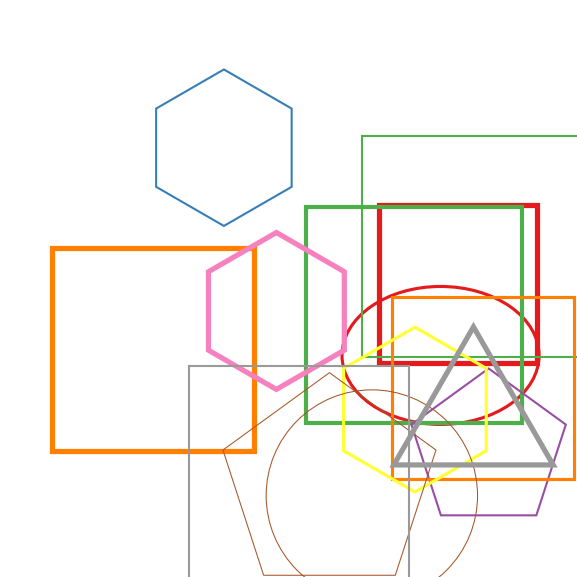[{"shape": "oval", "thickness": 1.5, "radius": 0.85, "center": [0.763, 0.384]}, {"shape": "square", "thickness": 2.5, "radius": 0.69, "center": [0.793, 0.508]}, {"shape": "hexagon", "thickness": 1, "radius": 0.68, "center": [0.388, 0.743]}, {"shape": "square", "thickness": 1, "radius": 0.96, "center": [0.817, 0.572]}, {"shape": "square", "thickness": 2, "radius": 0.94, "center": [0.717, 0.454]}, {"shape": "pentagon", "thickness": 1, "radius": 0.7, "center": [0.846, 0.221]}, {"shape": "square", "thickness": 1.5, "radius": 0.79, "center": [0.836, 0.328]}, {"shape": "square", "thickness": 2.5, "radius": 0.88, "center": [0.265, 0.394]}, {"shape": "hexagon", "thickness": 1.5, "radius": 0.71, "center": [0.719, 0.29]}, {"shape": "pentagon", "thickness": 0.5, "radius": 0.97, "center": [0.571, 0.16]}, {"shape": "circle", "thickness": 0.5, "radius": 0.92, "center": [0.644, 0.141]}, {"shape": "hexagon", "thickness": 2.5, "radius": 0.68, "center": [0.479, 0.461]}, {"shape": "triangle", "thickness": 2.5, "radius": 0.8, "center": [0.82, 0.274]}, {"shape": "square", "thickness": 1, "radius": 0.96, "center": [0.518, 0.175]}]